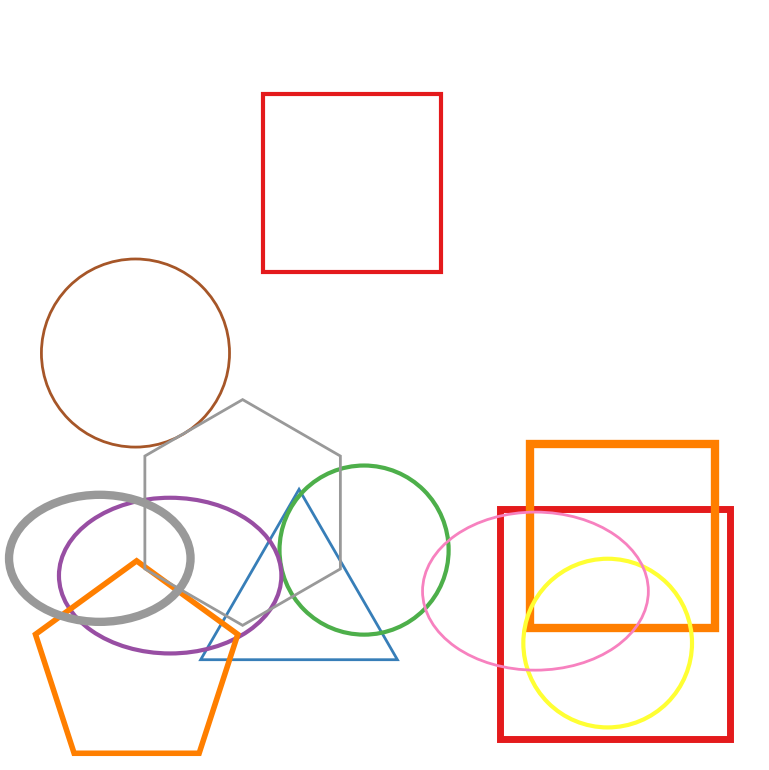[{"shape": "square", "thickness": 2.5, "radius": 0.75, "center": [0.798, 0.19]}, {"shape": "square", "thickness": 1.5, "radius": 0.58, "center": [0.457, 0.763]}, {"shape": "triangle", "thickness": 1, "radius": 0.74, "center": [0.388, 0.217]}, {"shape": "circle", "thickness": 1.5, "radius": 0.55, "center": [0.473, 0.286]}, {"shape": "oval", "thickness": 1.5, "radius": 0.72, "center": [0.221, 0.252]}, {"shape": "pentagon", "thickness": 2, "radius": 0.69, "center": [0.177, 0.133]}, {"shape": "square", "thickness": 3, "radius": 0.6, "center": [0.809, 0.304]}, {"shape": "circle", "thickness": 1.5, "radius": 0.55, "center": [0.789, 0.165]}, {"shape": "circle", "thickness": 1, "radius": 0.61, "center": [0.176, 0.542]}, {"shape": "oval", "thickness": 1, "radius": 0.73, "center": [0.695, 0.232]}, {"shape": "oval", "thickness": 3, "radius": 0.59, "center": [0.13, 0.275]}, {"shape": "hexagon", "thickness": 1, "radius": 0.73, "center": [0.315, 0.334]}]